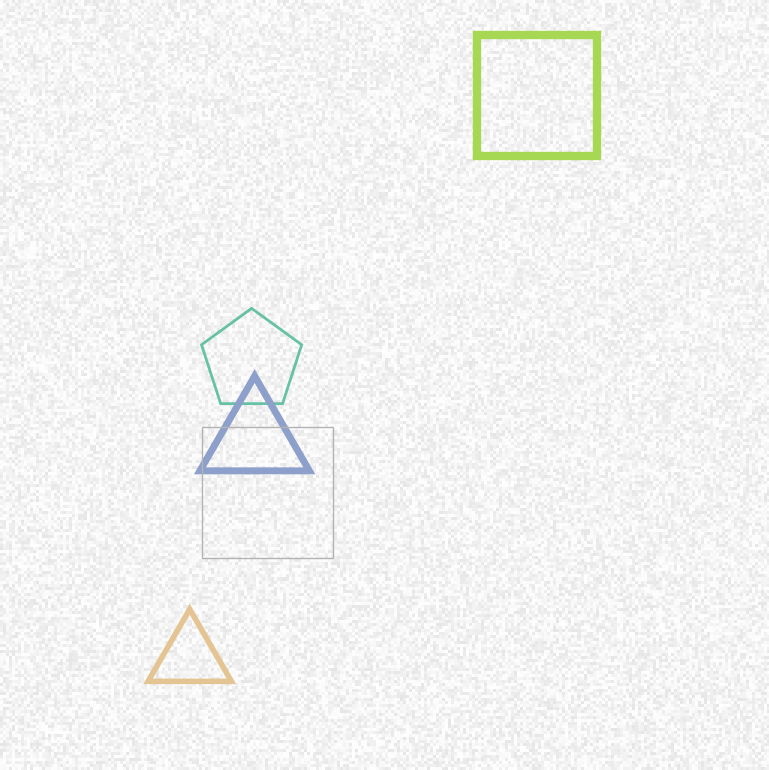[{"shape": "pentagon", "thickness": 1, "radius": 0.34, "center": [0.327, 0.531]}, {"shape": "triangle", "thickness": 2.5, "radius": 0.41, "center": [0.331, 0.43]}, {"shape": "square", "thickness": 3, "radius": 0.39, "center": [0.697, 0.876]}, {"shape": "triangle", "thickness": 2, "radius": 0.31, "center": [0.246, 0.146]}, {"shape": "square", "thickness": 0.5, "radius": 0.43, "center": [0.347, 0.36]}]